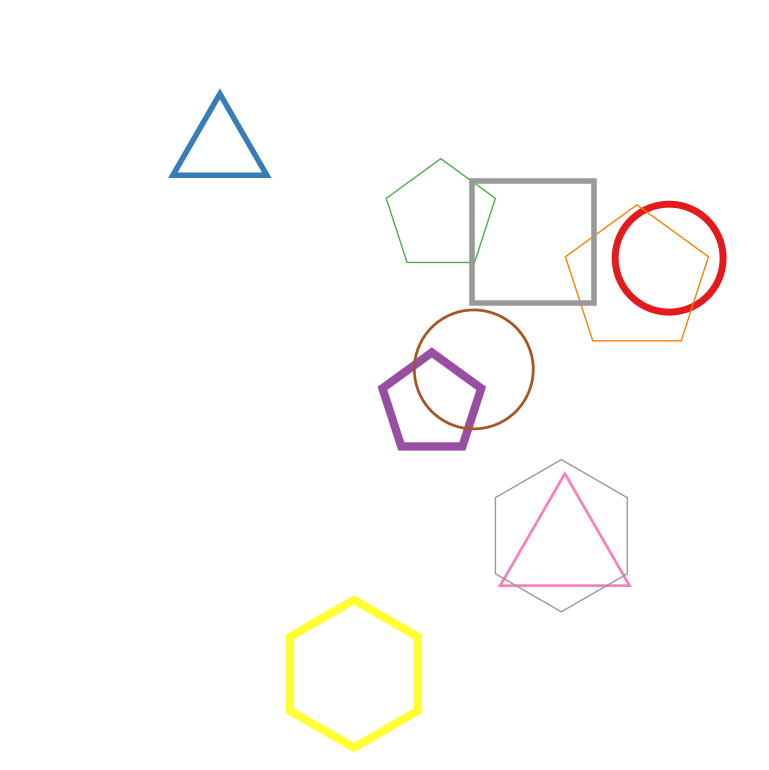[{"shape": "circle", "thickness": 2.5, "radius": 0.35, "center": [0.869, 0.665]}, {"shape": "triangle", "thickness": 2, "radius": 0.35, "center": [0.286, 0.808]}, {"shape": "pentagon", "thickness": 0.5, "radius": 0.37, "center": [0.572, 0.719]}, {"shape": "pentagon", "thickness": 3, "radius": 0.34, "center": [0.561, 0.475]}, {"shape": "pentagon", "thickness": 0.5, "radius": 0.49, "center": [0.827, 0.636]}, {"shape": "hexagon", "thickness": 3, "radius": 0.48, "center": [0.46, 0.125]}, {"shape": "circle", "thickness": 1, "radius": 0.39, "center": [0.615, 0.52]}, {"shape": "triangle", "thickness": 1, "radius": 0.48, "center": [0.734, 0.288]}, {"shape": "hexagon", "thickness": 0.5, "radius": 0.49, "center": [0.729, 0.304]}, {"shape": "square", "thickness": 2, "radius": 0.4, "center": [0.692, 0.686]}]